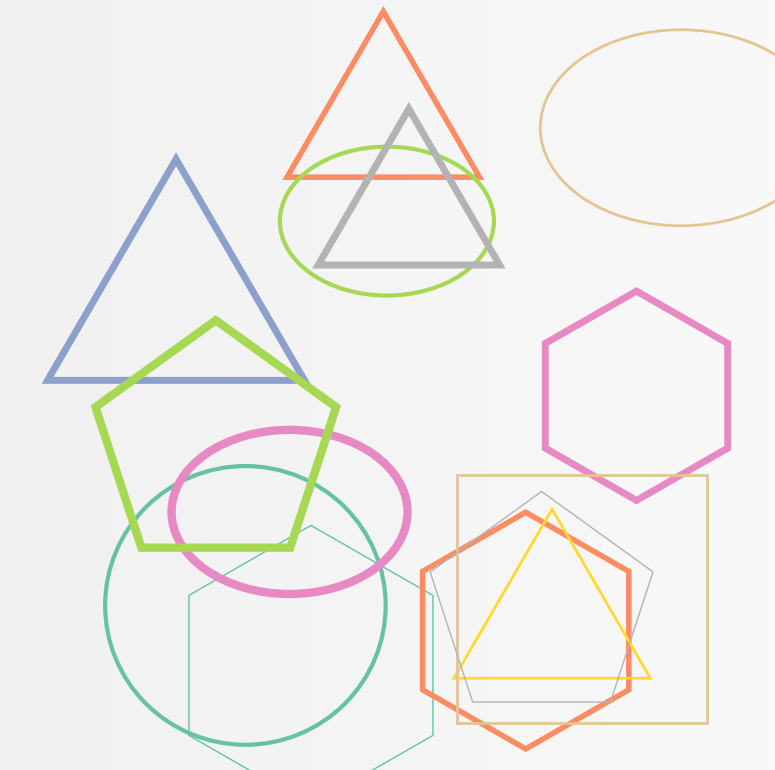[{"shape": "circle", "thickness": 1.5, "radius": 0.9, "center": [0.317, 0.214]}, {"shape": "hexagon", "thickness": 0.5, "radius": 0.91, "center": [0.401, 0.136]}, {"shape": "hexagon", "thickness": 2, "radius": 0.77, "center": [0.678, 0.181]}, {"shape": "triangle", "thickness": 2, "radius": 0.72, "center": [0.495, 0.842]}, {"shape": "triangle", "thickness": 2.5, "radius": 0.96, "center": [0.227, 0.602]}, {"shape": "hexagon", "thickness": 2.5, "radius": 0.68, "center": [0.821, 0.486]}, {"shape": "oval", "thickness": 3, "radius": 0.76, "center": [0.374, 0.335]}, {"shape": "oval", "thickness": 1.5, "radius": 0.69, "center": [0.499, 0.713]}, {"shape": "pentagon", "thickness": 3, "radius": 0.82, "center": [0.278, 0.421]}, {"shape": "triangle", "thickness": 1, "radius": 0.73, "center": [0.712, 0.192]}, {"shape": "square", "thickness": 1, "radius": 0.81, "center": [0.751, 0.222]}, {"shape": "oval", "thickness": 1, "radius": 0.91, "center": [0.879, 0.834]}, {"shape": "pentagon", "thickness": 0.5, "radius": 0.76, "center": [0.699, 0.211]}, {"shape": "triangle", "thickness": 2.5, "radius": 0.68, "center": [0.528, 0.723]}]